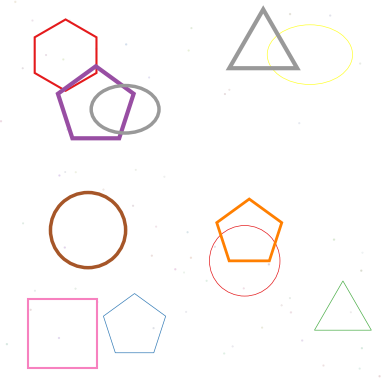[{"shape": "hexagon", "thickness": 1.5, "radius": 0.46, "center": [0.17, 0.857]}, {"shape": "circle", "thickness": 0.5, "radius": 0.46, "center": [0.636, 0.323]}, {"shape": "pentagon", "thickness": 0.5, "radius": 0.43, "center": [0.349, 0.153]}, {"shape": "triangle", "thickness": 0.5, "radius": 0.43, "center": [0.891, 0.185]}, {"shape": "pentagon", "thickness": 3, "radius": 0.52, "center": [0.249, 0.724]}, {"shape": "pentagon", "thickness": 2, "radius": 0.44, "center": [0.647, 0.394]}, {"shape": "oval", "thickness": 0.5, "radius": 0.55, "center": [0.805, 0.858]}, {"shape": "circle", "thickness": 2.5, "radius": 0.49, "center": [0.229, 0.402]}, {"shape": "square", "thickness": 1.5, "radius": 0.45, "center": [0.163, 0.134]}, {"shape": "triangle", "thickness": 3, "radius": 0.51, "center": [0.684, 0.874]}, {"shape": "oval", "thickness": 2.5, "radius": 0.44, "center": [0.325, 0.716]}]